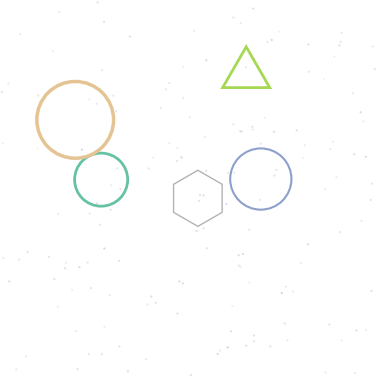[{"shape": "circle", "thickness": 2, "radius": 0.34, "center": [0.263, 0.533]}, {"shape": "circle", "thickness": 1.5, "radius": 0.4, "center": [0.677, 0.535]}, {"shape": "triangle", "thickness": 2, "radius": 0.35, "center": [0.639, 0.808]}, {"shape": "circle", "thickness": 2.5, "radius": 0.5, "center": [0.195, 0.689]}, {"shape": "hexagon", "thickness": 1, "radius": 0.36, "center": [0.514, 0.485]}]